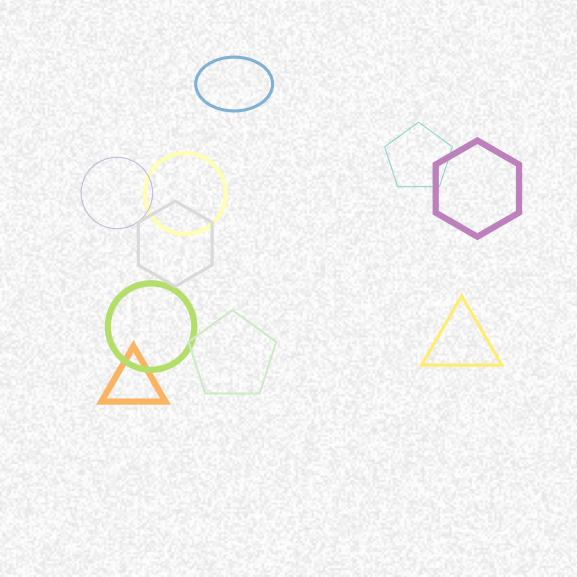[{"shape": "pentagon", "thickness": 0.5, "radius": 0.31, "center": [0.725, 0.726]}, {"shape": "circle", "thickness": 2, "radius": 0.35, "center": [0.321, 0.664]}, {"shape": "circle", "thickness": 0.5, "radius": 0.31, "center": [0.202, 0.665]}, {"shape": "oval", "thickness": 1.5, "radius": 0.33, "center": [0.405, 0.854]}, {"shape": "triangle", "thickness": 3, "radius": 0.32, "center": [0.231, 0.336]}, {"shape": "circle", "thickness": 3, "radius": 0.37, "center": [0.262, 0.434]}, {"shape": "hexagon", "thickness": 1.5, "radius": 0.37, "center": [0.303, 0.577]}, {"shape": "hexagon", "thickness": 3, "radius": 0.42, "center": [0.827, 0.673]}, {"shape": "pentagon", "thickness": 1, "radius": 0.4, "center": [0.402, 0.382]}, {"shape": "triangle", "thickness": 1.5, "radius": 0.4, "center": [0.799, 0.407]}]